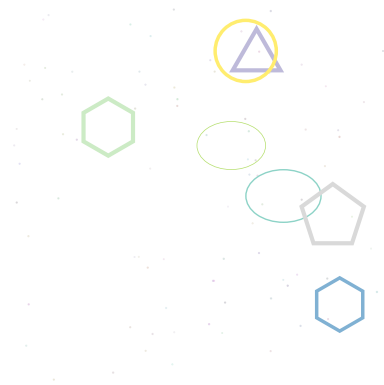[{"shape": "oval", "thickness": 1, "radius": 0.49, "center": [0.736, 0.491]}, {"shape": "triangle", "thickness": 3, "radius": 0.36, "center": [0.666, 0.853]}, {"shape": "hexagon", "thickness": 2.5, "radius": 0.35, "center": [0.882, 0.209]}, {"shape": "oval", "thickness": 0.5, "radius": 0.45, "center": [0.601, 0.622]}, {"shape": "pentagon", "thickness": 3, "radius": 0.43, "center": [0.864, 0.437]}, {"shape": "hexagon", "thickness": 3, "radius": 0.37, "center": [0.281, 0.67]}, {"shape": "circle", "thickness": 2.5, "radius": 0.4, "center": [0.638, 0.868]}]